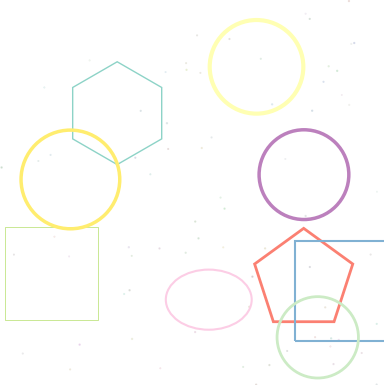[{"shape": "hexagon", "thickness": 1, "radius": 0.67, "center": [0.304, 0.706]}, {"shape": "circle", "thickness": 3, "radius": 0.61, "center": [0.666, 0.826]}, {"shape": "pentagon", "thickness": 2, "radius": 0.67, "center": [0.789, 0.273]}, {"shape": "square", "thickness": 1.5, "radius": 0.65, "center": [0.898, 0.244]}, {"shape": "square", "thickness": 0.5, "radius": 0.61, "center": [0.134, 0.289]}, {"shape": "oval", "thickness": 1.5, "radius": 0.56, "center": [0.542, 0.222]}, {"shape": "circle", "thickness": 2.5, "radius": 0.58, "center": [0.79, 0.546]}, {"shape": "circle", "thickness": 2, "radius": 0.53, "center": [0.825, 0.124]}, {"shape": "circle", "thickness": 2.5, "radius": 0.64, "center": [0.183, 0.534]}]